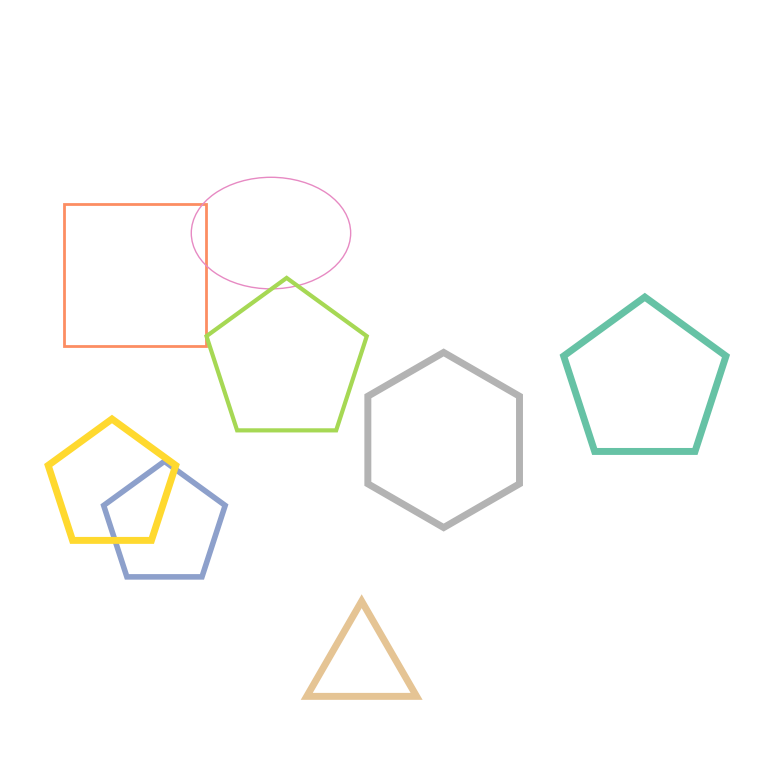[{"shape": "pentagon", "thickness": 2.5, "radius": 0.55, "center": [0.837, 0.503]}, {"shape": "square", "thickness": 1, "radius": 0.46, "center": [0.175, 0.643]}, {"shape": "pentagon", "thickness": 2, "radius": 0.41, "center": [0.214, 0.318]}, {"shape": "oval", "thickness": 0.5, "radius": 0.52, "center": [0.352, 0.697]}, {"shape": "pentagon", "thickness": 1.5, "radius": 0.55, "center": [0.372, 0.53]}, {"shape": "pentagon", "thickness": 2.5, "radius": 0.44, "center": [0.145, 0.369]}, {"shape": "triangle", "thickness": 2.5, "radius": 0.41, "center": [0.47, 0.137]}, {"shape": "hexagon", "thickness": 2.5, "radius": 0.57, "center": [0.576, 0.429]}]